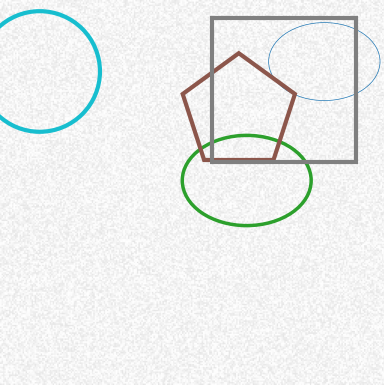[{"shape": "oval", "thickness": 0.5, "radius": 0.72, "center": [0.842, 0.84]}, {"shape": "oval", "thickness": 2.5, "radius": 0.84, "center": [0.641, 0.531]}, {"shape": "pentagon", "thickness": 3, "radius": 0.77, "center": [0.62, 0.708]}, {"shape": "square", "thickness": 3, "radius": 0.94, "center": [0.738, 0.765]}, {"shape": "circle", "thickness": 3, "radius": 0.78, "center": [0.103, 0.814]}]